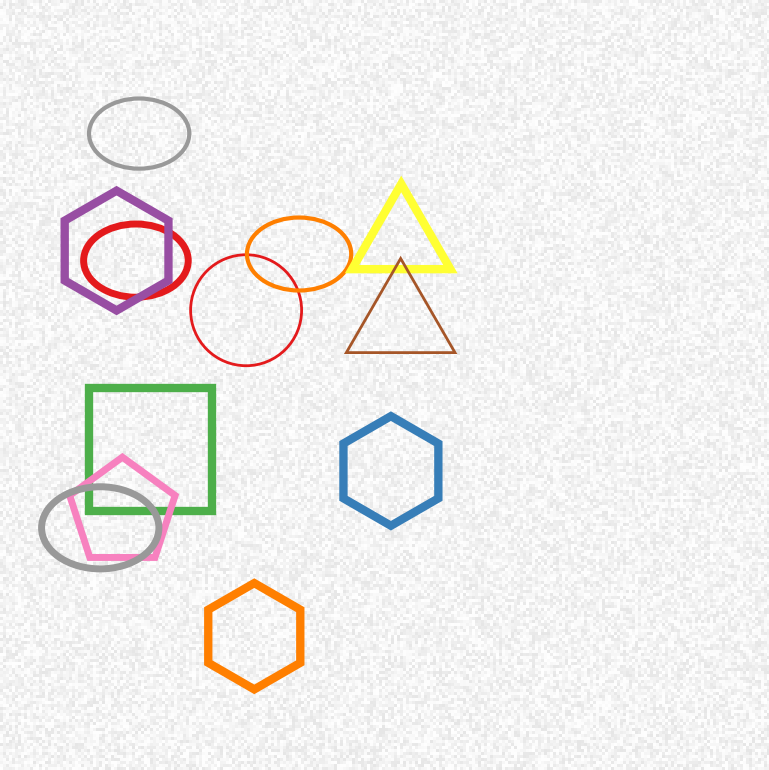[{"shape": "oval", "thickness": 2.5, "radius": 0.34, "center": [0.177, 0.662]}, {"shape": "circle", "thickness": 1, "radius": 0.36, "center": [0.32, 0.597]}, {"shape": "hexagon", "thickness": 3, "radius": 0.36, "center": [0.508, 0.388]}, {"shape": "square", "thickness": 3, "radius": 0.4, "center": [0.196, 0.416]}, {"shape": "hexagon", "thickness": 3, "radius": 0.39, "center": [0.151, 0.675]}, {"shape": "oval", "thickness": 1.5, "radius": 0.34, "center": [0.388, 0.67]}, {"shape": "hexagon", "thickness": 3, "radius": 0.35, "center": [0.33, 0.174]}, {"shape": "triangle", "thickness": 3, "radius": 0.37, "center": [0.521, 0.687]}, {"shape": "triangle", "thickness": 1, "radius": 0.41, "center": [0.52, 0.583]}, {"shape": "pentagon", "thickness": 2.5, "radius": 0.36, "center": [0.159, 0.334]}, {"shape": "oval", "thickness": 1.5, "radius": 0.33, "center": [0.181, 0.827]}, {"shape": "oval", "thickness": 2.5, "radius": 0.38, "center": [0.13, 0.315]}]